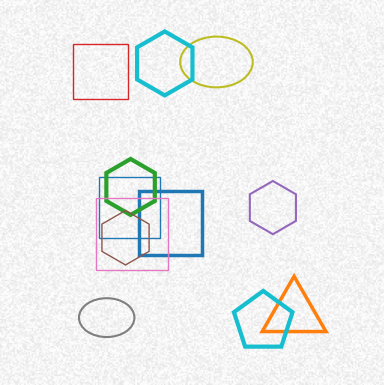[{"shape": "square", "thickness": 2.5, "radius": 0.41, "center": [0.443, 0.421]}, {"shape": "square", "thickness": 1, "radius": 0.39, "center": [0.336, 0.461]}, {"shape": "triangle", "thickness": 2.5, "radius": 0.48, "center": [0.764, 0.187]}, {"shape": "hexagon", "thickness": 3, "radius": 0.36, "center": [0.339, 0.514]}, {"shape": "square", "thickness": 1, "radius": 0.36, "center": [0.261, 0.814]}, {"shape": "hexagon", "thickness": 1.5, "radius": 0.35, "center": [0.709, 0.461]}, {"shape": "hexagon", "thickness": 1, "radius": 0.35, "center": [0.326, 0.383]}, {"shape": "square", "thickness": 1, "radius": 0.47, "center": [0.342, 0.393]}, {"shape": "oval", "thickness": 1.5, "radius": 0.36, "center": [0.277, 0.175]}, {"shape": "oval", "thickness": 1.5, "radius": 0.47, "center": [0.562, 0.839]}, {"shape": "hexagon", "thickness": 3, "radius": 0.42, "center": [0.428, 0.835]}, {"shape": "pentagon", "thickness": 3, "radius": 0.4, "center": [0.684, 0.164]}]